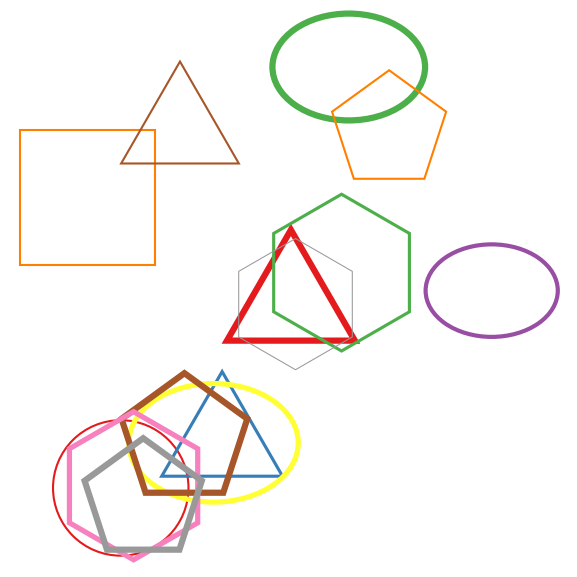[{"shape": "circle", "thickness": 1, "radius": 0.59, "center": [0.209, 0.154]}, {"shape": "triangle", "thickness": 3, "radius": 0.64, "center": [0.504, 0.473]}, {"shape": "triangle", "thickness": 1.5, "radius": 0.6, "center": [0.385, 0.235]}, {"shape": "oval", "thickness": 3, "radius": 0.66, "center": [0.604, 0.883]}, {"shape": "hexagon", "thickness": 1.5, "radius": 0.68, "center": [0.591, 0.527]}, {"shape": "oval", "thickness": 2, "radius": 0.57, "center": [0.851, 0.496]}, {"shape": "square", "thickness": 1, "radius": 0.58, "center": [0.152, 0.657]}, {"shape": "pentagon", "thickness": 1, "radius": 0.52, "center": [0.674, 0.774]}, {"shape": "oval", "thickness": 2.5, "radius": 0.73, "center": [0.37, 0.232]}, {"shape": "pentagon", "thickness": 3, "radius": 0.57, "center": [0.319, 0.239]}, {"shape": "triangle", "thickness": 1, "radius": 0.59, "center": [0.312, 0.775]}, {"shape": "hexagon", "thickness": 2.5, "radius": 0.64, "center": [0.231, 0.158]}, {"shape": "hexagon", "thickness": 0.5, "radius": 0.57, "center": [0.512, 0.472]}, {"shape": "pentagon", "thickness": 3, "radius": 0.53, "center": [0.248, 0.134]}]